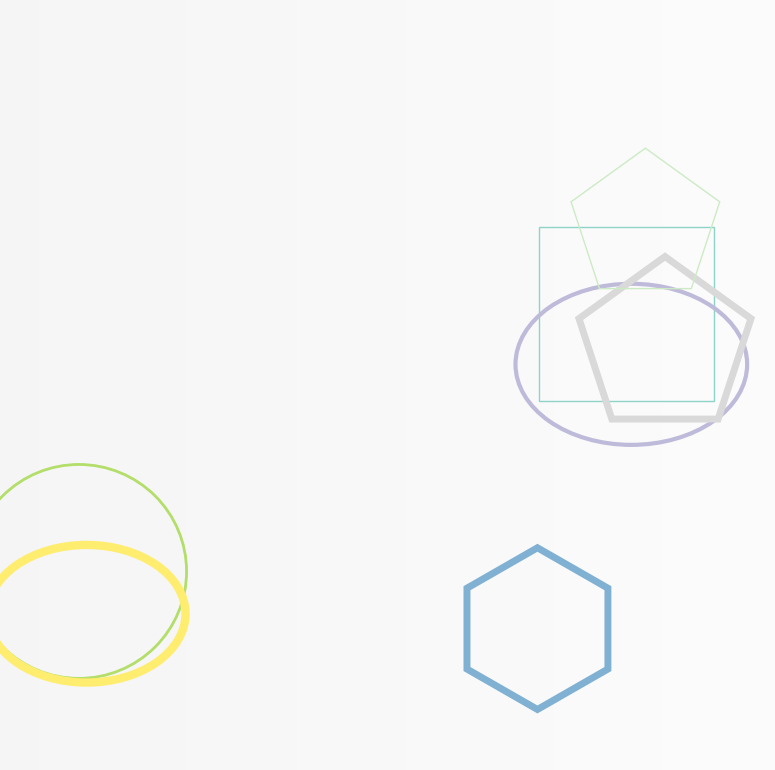[{"shape": "square", "thickness": 0.5, "radius": 0.57, "center": [0.808, 0.592]}, {"shape": "oval", "thickness": 1.5, "radius": 0.75, "center": [0.815, 0.527]}, {"shape": "hexagon", "thickness": 2.5, "radius": 0.52, "center": [0.693, 0.184]}, {"shape": "circle", "thickness": 1, "radius": 0.69, "center": [0.102, 0.258]}, {"shape": "pentagon", "thickness": 2.5, "radius": 0.58, "center": [0.858, 0.55]}, {"shape": "pentagon", "thickness": 0.5, "radius": 0.5, "center": [0.833, 0.707]}, {"shape": "oval", "thickness": 3, "radius": 0.64, "center": [0.112, 0.203]}]